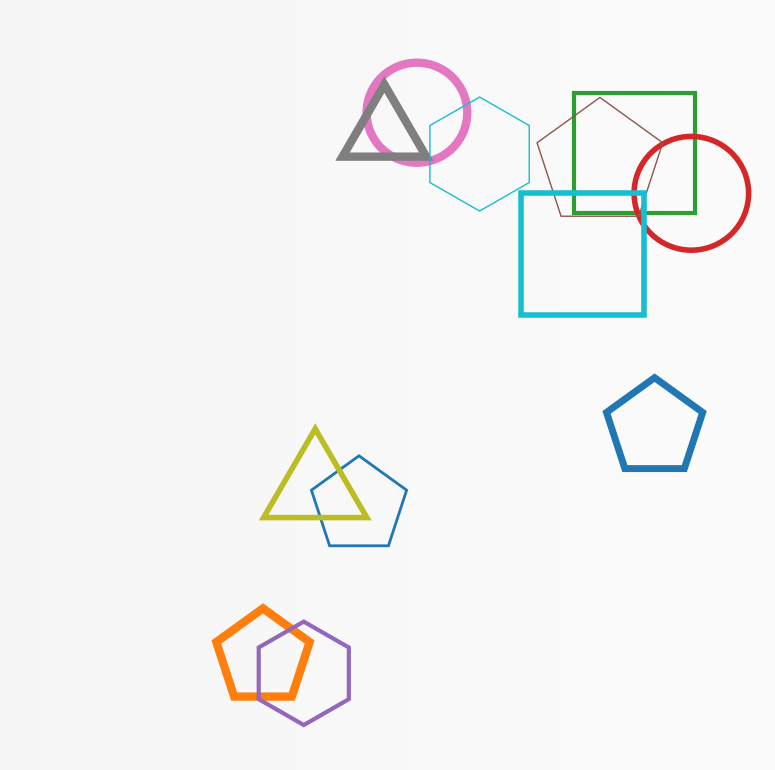[{"shape": "pentagon", "thickness": 1, "radius": 0.32, "center": [0.463, 0.343]}, {"shape": "pentagon", "thickness": 2.5, "radius": 0.33, "center": [0.845, 0.444]}, {"shape": "pentagon", "thickness": 3, "radius": 0.32, "center": [0.339, 0.147]}, {"shape": "square", "thickness": 1.5, "radius": 0.39, "center": [0.818, 0.801]}, {"shape": "circle", "thickness": 2, "radius": 0.37, "center": [0.892, 0.749]}, {"shape": "hexagon", "thickness": 1.5, "radius": 0.34, "center": [0.392, 0.126]}, {"shape": "pentagon", "thickness": 0.5, "radius": 0.43, "center": [0.774, 0.788]}, {"shape": "circle", "thickness": 3, "radius": 0.32, "center": [0.538, 0.854]}, {"shape": "triangle", "thickness": 3, "radius": 0.31, "center": [0.496, 0.828]}, {"shape": "triangle", "thickness": 2, "radius": 0.38, "center": [0.407, 0.366]}, {"shape": "hexagon", "thickness": 0.5, "radius": 0.37, "center": [0.619, 0.8]}, {"shape": "square", "thickness": 2, "radius": 0.4, "center": [0.752, 0.67]}]